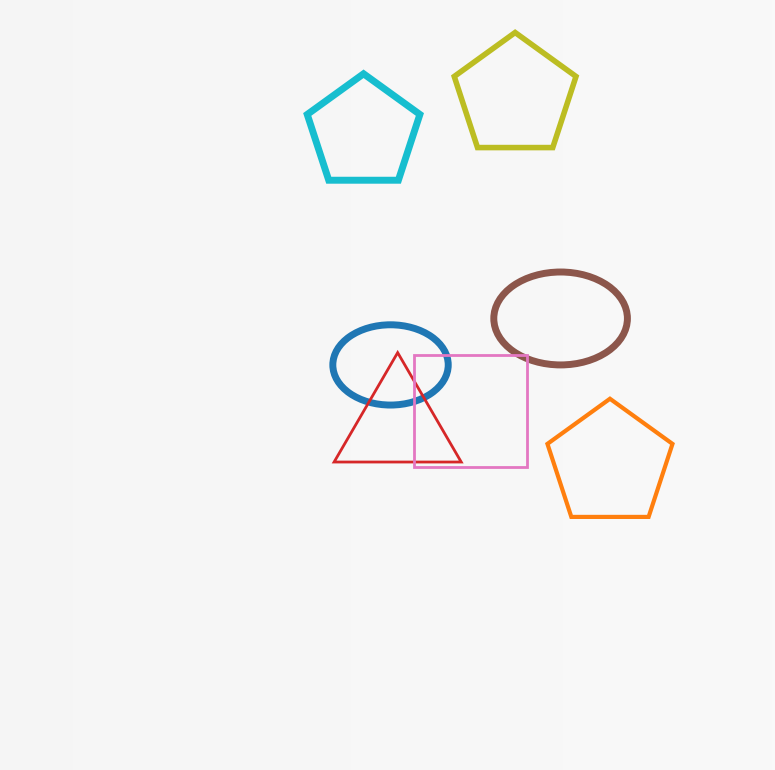[{"shape": "oval", "thickness": 2.5, "radius": 0.37, "center": [0.504, 0.526]}, {"shape": "pentagon", "thickness": 1.5, "radius": 0.42, "center": [0.787, 0.397]}, {"shape": "triangle", "thickness": 1, "radius": 0.47, "center": [0.513, 0.447]}, {"shape": "oval", "thickness": 2.5, "radius": 0.43, "center": [0.723, 0.586]}, {"shape": "square", "thickness": 1, "radius": 0.36, "center": [0.607, 0.466]}, {"shape": "pentagon", "thickness": 2, "radius": 0.41, "center": [0.665, 0.875]}, {"shape": "pentagon", "thickness": 2.5, "radius": 0.38, "center": [0.469, 0.828]}]